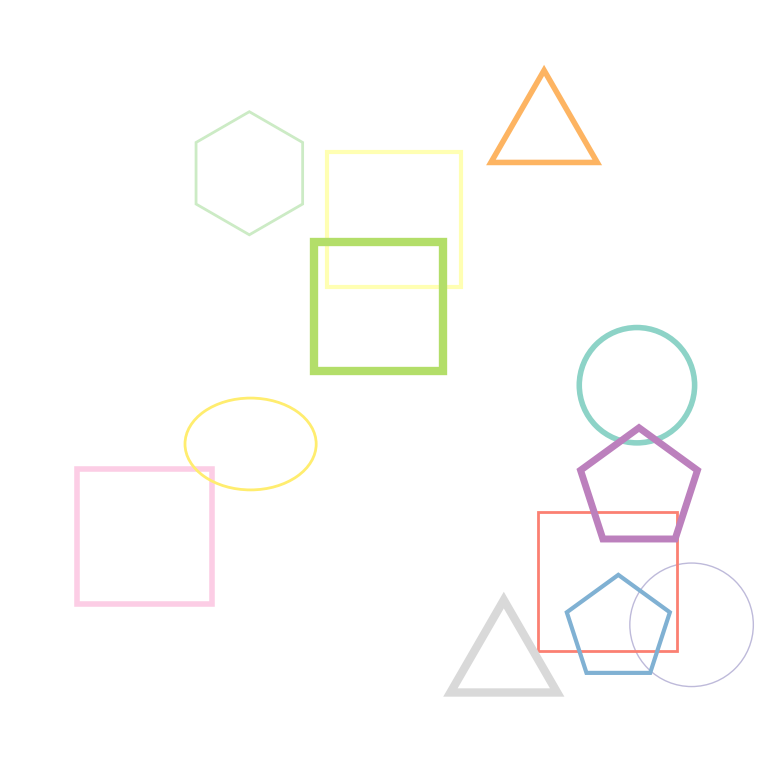[{"shape": "circle", "thickness": 2, "radius": 0.37, "center": [0.827, 0.5]}, {"shape": "square", "thickness": 1.5, "radius": 0.44, "center": [0.511, 0.715]}, {"shape": "circle", "thickness": 0.5, "radius": 0.4, "center": [0.898, 0.189]}, {"shape": "square", "thickness": 1, "radius": 0.45, "center": [0.789, 0.245]}, {"shape": "pentagon", "thickness": 1.5, "radius": 0.35, "center": [0.803, 0.183]}, {"shape": "triangle", "thickness": 2, "radius": 0.4, "center": [0.707, 0.829]}, {"shape": "square", "thickness": 3, "radius": 0.42, "center": [0.492, 0.602]}, {"shape": "square", "thickness": 2, "radius": 0.44, "center": [0.187, 0.303]}, {"shape": "triangle", "thickness": 3, "radius": 0.4, "center": [0.654, 0.141]}, {"shape": "pentagon", "thickness": 2.5, "radius": 0.4, "center": [0.83, 0.365]}, {"shape": "hexagon", "thickness": 1, "radius": 0.4, "center": [0.324, 0.775]}, {"shape": "oval", "thickness": 1, "radius": 0.43, "center": [0.325, 0.423]}]